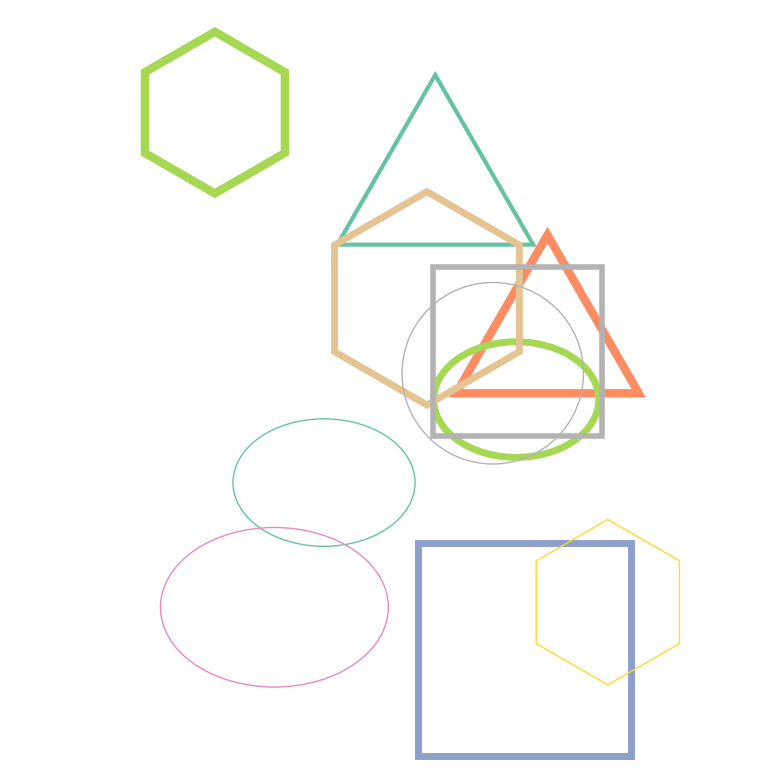[{"shape": "triangle", "thickness": 1.5, "radius": 0.73, "center": [0.565, 0.756]}, {"shape": "oval", "thickness": 0.5, "radius": 0.59, "center": [0.421, 0.373]}, {"shape": "triangle", "thickness": 3, "radius": 0.69, "center": [0.711, 0.558]}, {"shape": "square", "thickness": 2.5, "radius": 0.69, "center": [0.681, 0.157]}, {"shape": "oval", "thickness": 0.5, "radius": 0.74, "center": [0.356, 0.211]}, {"shape": "hexagon", "thickness": 3, "radius": 0.52, "center": [0.279, 0.854]}, {"shape": "oval", "thickness": 2.5, "radius": 0.54, "center": [0.67, 0.481]}, {"shape": "hexagon", "thickness": 0.5, "radius": 0.54, "center": [0.789, 0.218]}, {"shape": "hexagon", "thickness": 2.5, "radius": 0.69, "center": [0.554, 0.613]}, {"shape": "square", "thickness": 2, "radius": 0.55, "center": [0.672, 0.543]}, {"shape": "circle", "thickness": 0.5, "radius": 0.59, "center": [0.64, 0.515]}]